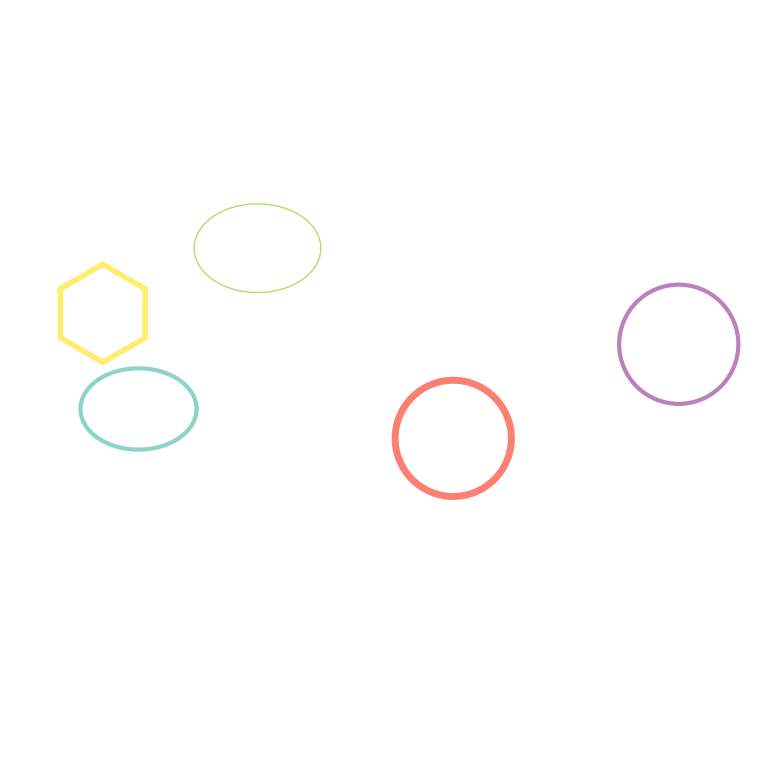[{"shape": "oval", "thickness": 1.5, "radius": 0.38, "center": [0.18, 0.469]}, {"shape": "circle", "thickness": 2.5, "radius": 0.38, "center": [0.589, 0.431]}, {"shape": "oval", "thickness": 0.5, "radius": 0.41, "center": [0.334, 0.678]}, {"shape": "circle", "thickness": 1.5, "radius": 0.39, "center": [0.881, 0.553]}, {"shape": "hexagon", "thickness": 2, "radius": 0.32, "center": [0.133, 0.593]}]